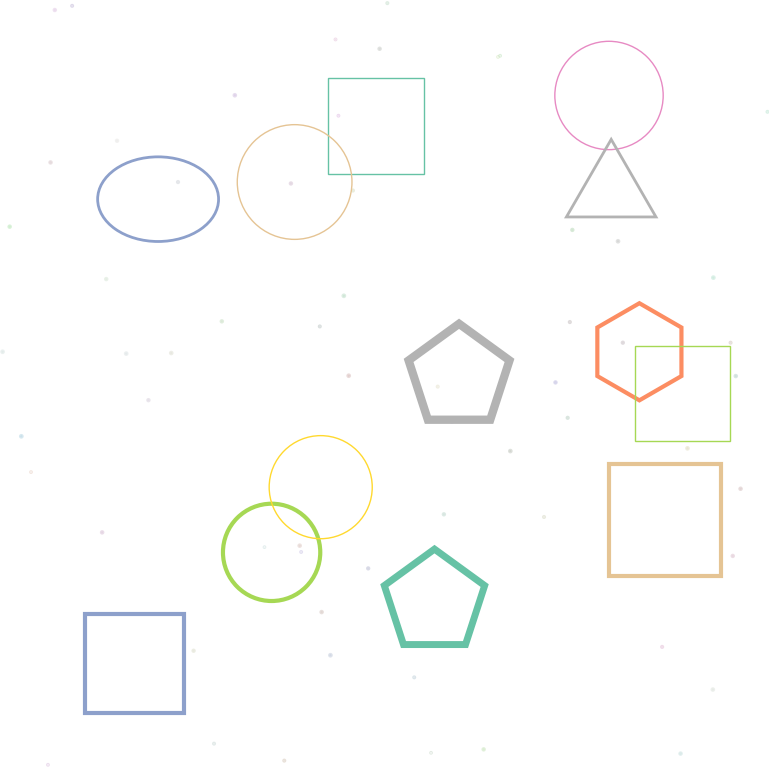[{"shape": "pentagon", "thickness": 2.5, "radius": 0.34, "center": [0.564, 0.218]}, {"shape": "square", "thickness": 0.5, "radius": 0.31, "center": [0.488, 0.836]}, {"shape": "hexagon", "thickness": 1.5, "radius": 0.32, "center": [0.83, 0.543]}, {"shape": "oval", "thickness": 1, "radius": 0.39, "center": [0.205, 0.741]}, {"shape": "square", "thickness": 1.5, "radius": 0.32, "center": [0.174, 0.138]}, {"shape": "circle", "thickness": 0.5, "radius": 0.35, "center": [0.791, 0.876]}, {"shape": "circle", "thickness": 1.5, "radius": 0.32, "center": [0.353, 0.283]}, {"shape": "square", "thickness": 0.5, "radius": 0.31, "center": [0.886, 0.489]}, {"shape": "circle", "thickness": 0.5, "radius": 0.33, "center": [0.416, 0.367]}, {"shape": "square", "thickness": 1.5, "radius": 0.36, "center": [0.864, 0.325]}, {"shape": "circle", "thickness": 0.5, "radius": 0.37, "center": [0.383, 0.764]}, {"shape": "pentagon", "thickness": 3, "radius": 0.34, "center": [0.596, 0.511]}, {"shape": "triangle", "thickness": 1, "radius": 0.34, "center": [0.794, 0.752]}]